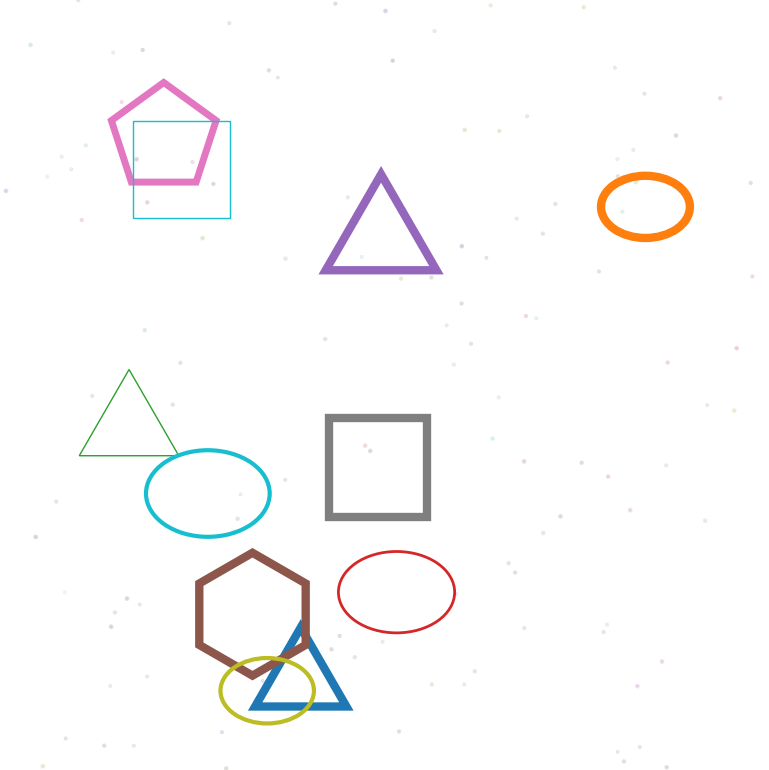[{"shape": "triangle", "thickness": 3, "radius": 0.34, "center": [0.391, 0.117]}, {"shape": "oval", "thickness": 3, "radius": 0.29, "center": [0.838, 0.731]}, {"shape": "triangle", "thickness": 0.5, "radius": 0.37, "center": [0.168, 0.445]}, {"shape": "oval", "thickness": 1, "radius": 0.38, "center": [0.515, 0.231]}, {"shape": "triangle", "thickness": 3, "radius": 0.42, "center": [0.495, 0.691]}, {"shape": "hexagon", "thickness": 3, "radius": 0.4, "center": [0.328, 0.202]}, {"shape": "pentagon", "thickness": 2.5, "radius": 0.36, "center": [0.213, 0.821]}, {"shape": "square", "thickness": 3, "radius": 0.32, "center": [0.491, 0.393]}, {"shape": "oval", "thickness": 1.5, "radius": 0.3, "center": [0.347, 0.103]}, {"shape": "oval", "thickness": 1.5, "radius": 0.4, "center": [0.27, 0.359]}, {"shape": "square", "thickness": 0.5, "radius": 0.32, "center": [0.236, 0.779]}]